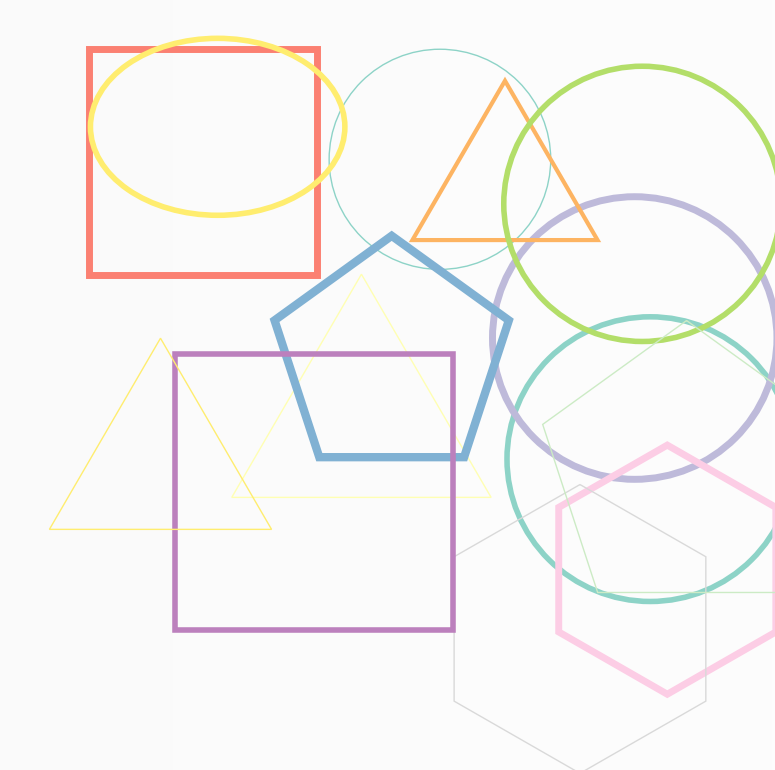[{"shape": "circle", "thickness": 2, "radius": 0.92, "center": [0.839, 0.404]}, {"shape": "circle", "thickness": 0.5, "radius": 0.71, "center": [0.568, 0.793]}, {"shape": "triangle", "thickness": 0.5, "radius": 0.97, "center": [0.466, 0.451]}, {"shape": "circle", "thickness": 2.5, "radius": 0.92, "center": [0.819, 0.561]}, {"shape": "square", "thickness": 2.5, "radius": 0.73, "center": [0.262, 0.789]}, {"shape": "pentagon", "thickness": 3, "radius": 0.79, "center": [0.505, 0.535]}, {"shape": "triangle", "thickness": 1.5, "radius": 0.69, "center": [0.652, 0.757]}, {"shape": "circle", "thickness": 2, "radius": 0.89, "center": [0.829, 0.735]}, {"shape": "hexagon", "thickness": 2.5, "radius": 0.81, "center": [0.861, 0.26]}, {"shape": "hexagon", "thickness": 0.5, "radius": 0.94, "center": [0.748, 0.183]}, {"shape": "square", "thickness": 2, "radius": 0.9, "center": [0.405, 0.361]}, {"shape": "pentagon", "thickness": 0.5, "radius": 0.98, "center": [0.886, 0.388]}, {"shape": "oval", "thickness": 2, "radius": 0.82, "center": [0.281, 0.835]}, {"shape": "triangle", "thickness": 0.5, "radius": 0.83, "center": [0.207, 0.395]}]